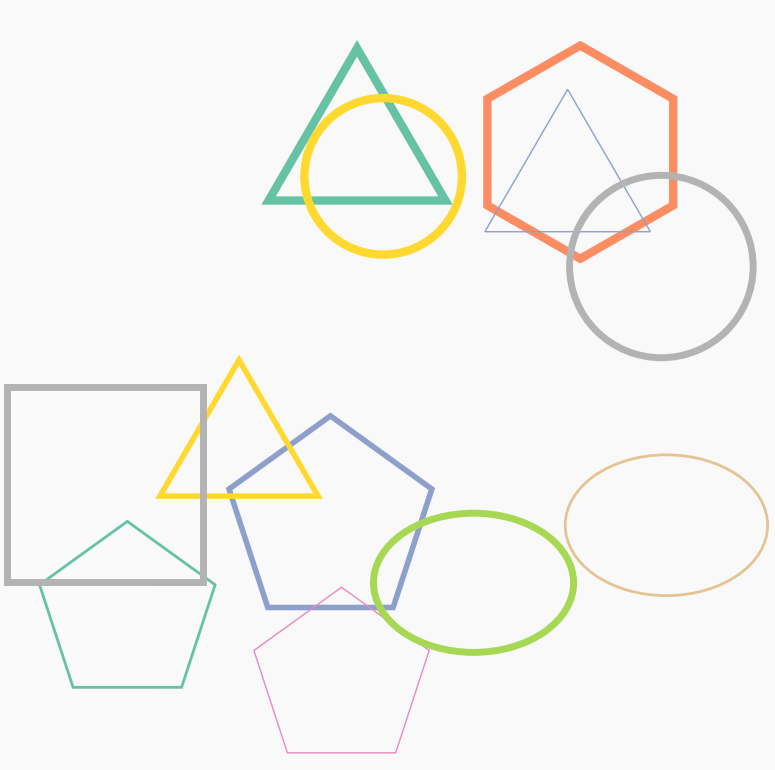[{"shape": "triangle", "thickness": 3, "radius": 0.66, "center": [0.461, 0.805]}, {"shape": "pentagon", "thickness": 1, "radius": 0.6, "center": [0.164, 0.204]}, {"shape": "hexagon", "thickness": 3, "radius": 0.69, "center": [0.749, 0.802]}, {"shape": "triangle", "thickness": 0.5, "radius": 0.62, "center": [0.732, 0.761]}, {"shape": "pentagon", "thickness": 2, "radius": 0.69, "center": [0.426, 0.322]}, {"shape": "pentagon", "thickness": 0.5, "radius": 0.59, "center": [0.441, 0.118]}, {"shape": "oval", "thickness": 2.5, "radius": 0.65, "center": [0.611, 0.243]}, {"shape": "triangle", "thickness": 2, "radius": 0.59, "center": [0.308, 0.415]}, {"shape": "circle", "thickness": 3, "radius": 0.51, "center": [0.494, 0.771]}, {"shape": "oval", "thickness": 1, "radius": 0.65, "center": [0.86, 0.318]}, {"shape": "circle", "thickness": 2.5, "radius": 0.59, "center": [0.853, 0.654]}, {"shape": "square", "thickness": 2.5, "radius": 0.63, "center": [0.135, 0.37]}]